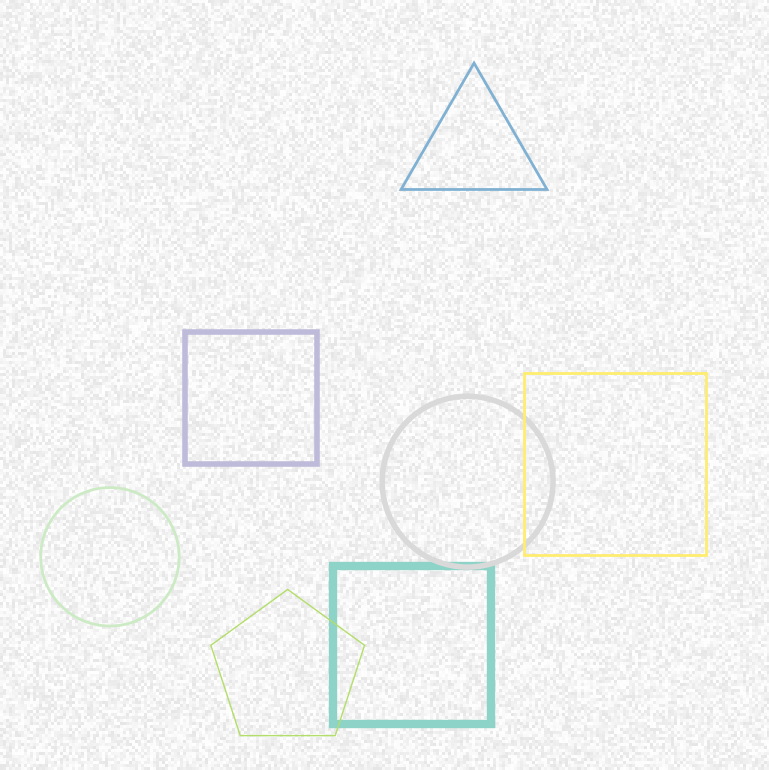[{"shape": "square", "thickness": 3, "radius": 0.51, "center": [0.535, 0.162]}, {"shape": "square", "thickness": 2, "radius": 0.43, "center": [0.325, 0.483]}, {"shape": "triangle", "thickness": 1, "radius": 0.55, "center": [0.616, 0.809]}, {"shape": "pentagon", "thickness": 0.5, "radius": 0.52, "center": [0.374, 0.13]}, {"shape": "circle", "thickness": 2, "radius": 0.55, "center": [0.607, 0.374]}, {"shape": "circle", "thickness": 1, "radius": 0.45, "center": [0.143, 0.277]}, {"shape": "square", "thickness": 1, "radius": 0.59, "center": [0.799, 0.397]}]